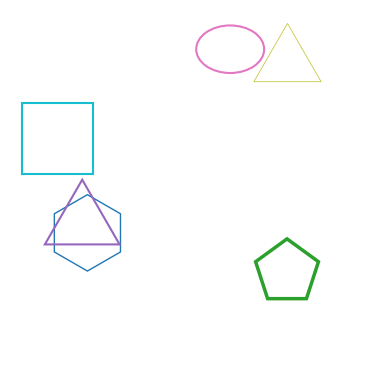[{"shape": "hexagon", "thickness": 1, "radius": 0.5, "center": [0.227, 0.395]}, {"shape": "pentagon", "thickness": 2.5, "radius": 0.43, "center": [0.746, 0.294]}, {"shape": "triangle", "thickness": 1.5, "radius": 0.56, "center": [0.214, 0.421]}, {"shape": "oval", "thickness": 1.5, "radius": 0.44, "center": [0.598, 0.872]}, {"shape": "triangle", "thickness": 0.5, "radius": 0.5, "center": [0.747, 0.838]}, {"shape": "square", "thickness": 1.5, "radius": 0.46, "center": [0.149, 0.64]}]